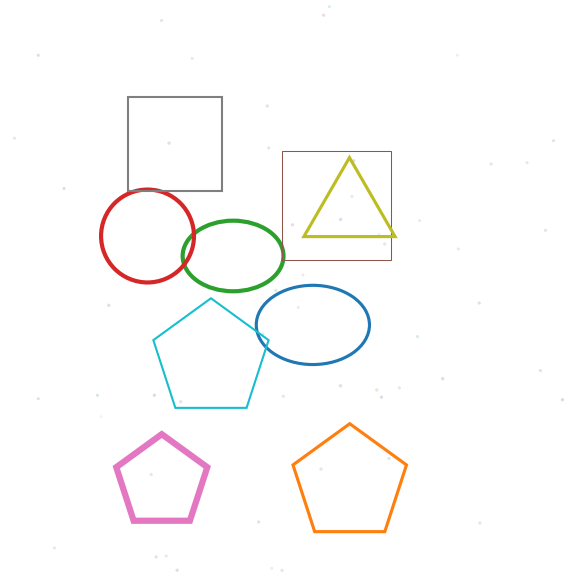[{"shape": "oval", "thickness": 1.5, "radius": 0.49, "center": [0.542, 0.436]}, {"shape": "pentagon", "thickness": 1.5, "radius": 0.52, "center": [0.606, 0.162]}, {"shape": "oval", "thickness": 2, "radius": 0.44, "center": [0.404, 0.556]}, {"shape": "circle", "thickness": 2, "radius": 0.4, "center": [0.255, 0.59]}, {"shape": "square", "thickness": 0.5, "radius": 0.47, "center": [0.583, 0.644]}, {"shape": "pentagon", "thickness": 3, "radius": 0.41, "center": [0.28, 0.164]}, {"shape": "square", "thickness": 1, "radius": 0.4, "center": [0.303, 0.75]}, {"shape": "triangle", "thickness": 1.5, "radius": 0.46, "center": [0.605, 0.635]}, {"shape": "pentagon", "thickness": 1, "radius": 0.52, "center": [0.365, 0.378]}]